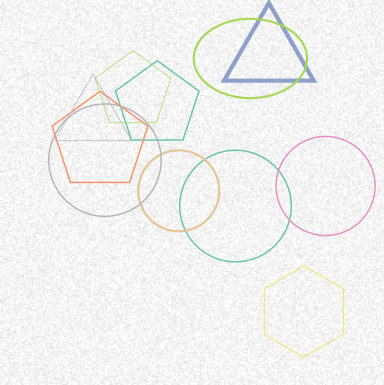[{"shape": "pentagon", "thickness": 1, "radius": 0.57, "center": [0.408, 0.728]}, {"shape": "circle", "thickness": 1, "radius": 0.72, "center": [0.612, 0.465]}, {"shape": "pentagon", "thickness": 1, "radius": 0.65, "center": [0.26, 0.632]}, {"shape": "triangle", "thickness": 3, "radius": 0.67, "center": [0.698, 0.858]}, {"shape": "circle", "thickness": 1, "radius": 0.64, "center": [0.846, 0.517]}, {"shape": "oval", "thickness": 1.5, "radius": 0.74, "center": [0.65, 0.848]}, {"shape": "pentagon", "thickness": 0.5, "radius": 0.52, "center": [0.345, 0.765]}, {"shape": "hexagon", "thickness": 0.5, "radius": 0.59, "center": [0.789, 0.191]}, {"shape": "circle", "thickness": 1.5, "radius": 0.53, "center": [0.464, 0.504]}, {"shape": "circle", "thickness": 1, "radius": 0.73, "center": [0.273, 0.584]}, {"shape": "triangle", "thickness": 0.5, "radius": 0.58, "center": [0.242, 0.693]}]